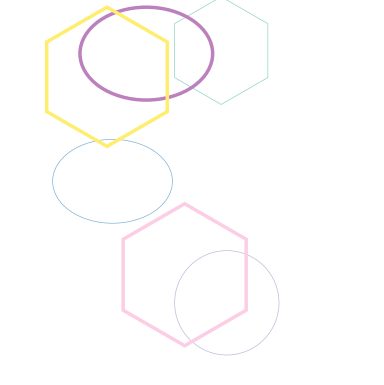[{"shape": "hexagon", "thickness": 0.5, "radius": 0.7, "center": [0.575, 0.869]}, {"shape": "circle", "thickness": 0.5, "radius": 0.68, "center": [0.589, 0.213]}, {"shape": "oval", "thickness": 0.5, "radius": 0.78, "center": [0.292, 0.529]}, {"shape": "hexagon", "thickness": 2.5, "radius": 0.92, "center": [0.48, 0.286]}, {"shape": "oval", "thickness": 2.5, "radius": 0.86, "center": [0.38, 0.861]}, {"shape": "hexagon", "thickness": 2.5, "radius": 0.9, "center": [0.278, 0.801]}]